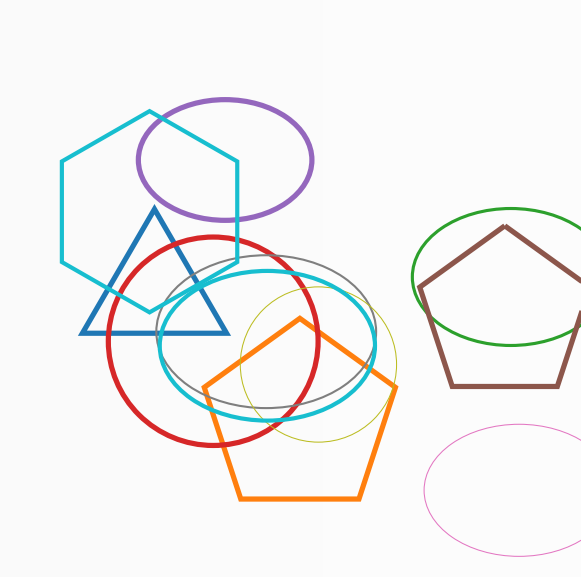[{"shape": "triangle", "thickness": 2.5, "radius": 0.72, "center": [0.266, 0.494]}, {"shape": "pentagon", "thickness": 2.5, "radius": 0.86, "center": [0.516, 0.275]}, {"shape": "oval", "thickness": 1.5, "radius": 0.85, "center": [0.879, 0.519]}, {"shape": "circle", "thickness": 2.5, "radius": 0.9, "center": [0.367, 0.408]}, {"shape": "oval", "thickness": 2.5, "radius": 0.75, "center": [0.387, 0.722]}, {"shape": "pentagon", "thickness": 2.5, "radius": 0.77, "center": [0.868, 0.454]}, {"shape": "oval", "thickness": 0.5, "radius": 0.82, "center": [0.893, 0.15]}, {"shape": "oval", "thickness": 1, "radius": 0.95, "center": [0.458, 0.425]}, {"shape": "circle", "thickness": 0.5, "radius": 0.67, "center": [0.548, 0.368]}, {"shape": "oval", "thickness": 2, "radius": 0.93, "center": [0.46, 0.4]}, {"shape": "hexagon", "thickness": 2, "radius": 0.87, "center": [0.257, 0.632]}]